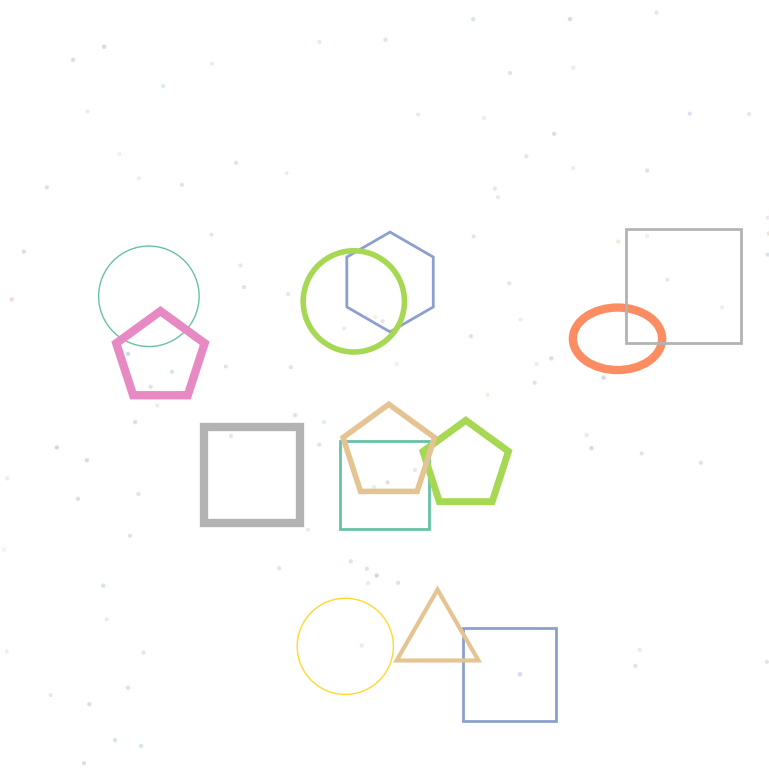[{"shape": "square", "thickness": 1, "radius": 0.29, "center": [0.5, 0.37]}, {"shape": "circle", "thickness": 0.5, "radius": 0.33, "center": [0.193, 0.615]}, {"shape": "oval", "thickness": 3, "radius": 0.29, "center": [0.802, 0.56]}, {"shape": "hexagon", "thickness": 1, "radius": 0.32, "center": [0.507, 0.634]}, {"shape": "square", "thickness": 1, "radius": 0.3, "center": [0.662, 0.124]}, {"shape": "pentagon", "thickness": 3, "radius": 0.3, "center": [0.208, 0.536]}, {"shape": "circle", "thickness": 2, "radius": 0.33, "center": [0.46, 0.609]}, {"shape": "pentagon", "thickness": 2.5, "radius": 0.29, "center": [0.605, 0.396]}, {"shape": "circle", "thickness": 0.5, "radius": 0.31, "center": [0.448, 0.161]}, {"shape": "pentagon", "thickness": 2, "radius": 0.31, "center": [0.505, 0.412]}, {"shape": "triangle", "thickness": 1.5, "radius": 0.31, "center": [0.568, 0.173]}, {"shape": "square", "thickness": 1, "radius": 0.37, "center": [0.888, 0.629]}, {"shape": "square", "thickness": 3, "radius": 0.31, "center": [0.327, 0.383]}]